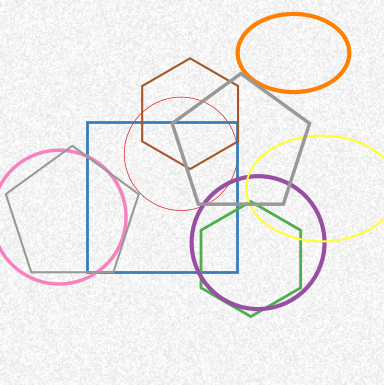[{"shape": "circle", "thickness": 0.5, "radius": 0.74, "center": [0.47, 0.6]}, {"shape": "square", "thickness": 2, "radius": 0.97, "center": [0.42, 0.487]}, {"shape": "hexagon", "thickness": 2, "radius": 0.75, "center": [0.652, 0.327]}, {"shape": "circle", "thickness": 3, "radius": 0.86, "center": [0.67, 0.37]}, {"shape": "oval", "thickness": 3, "radius": 0.73, "center": [0.762, 0.862]}, {"shape": "oval", "thickness": 1.5, "radius": 0.98, "center": [0.836, 0.51]}, {"shape": "hexagon", "thickness": 1.5, "radius": 0.72, "center": [0.494, 0.705]}, {"shape": "circle", "thickness": 2.5, "radius": 0.87, "center": [0.154, 0.436]}, {"shape": "pentagon", "thickness": 1.5, "radius": 0.91, "center": [0.188, 0.44]}, {"shape": "pentagon", "thickness": 2.5, "radius": 0.94, "center": [0.626, 0.621]}]